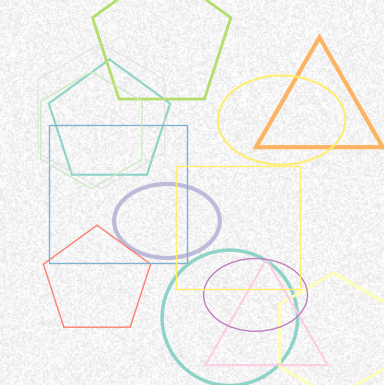[{"shape": "pentagon", "thickness": 1.5, "radius": 0.83, "center": [0.284, 0.68]}, {"shape": "circle", "thickness": 2.5, "radius": 0.88, "center": [0.597, 0.175]}, {"shape": "hexagon", "thickness": 2, "radius": 0.81, "center": [0.867, 0.129]}, {"shape": "oval", "thickness": 3, "radius": 0.69, "center": [0.434, 0.426]}, {"shape": "pentagon", "thickness": 1, "radius": 0.73, "center": [0.252, 0.269]}, {"shape": "square", "thickness": 1, "radius": 0.9, "center": [0.306, 0.495]}, {"shape": "triangle", "thickness": 3, "radius": 0.95, "center": [0.83, 0.713]}, {"shape": "pentagon", "thickness": 2, "radius": 0.94, "center": [0.42, 0.896]}, {"shape": "triangle", "thickness": 1.5, "radius": 0.92, "center": [0.692, 0.143]}, {"shape": "hexagon", "thickness": 0.5, "radius": 0.95, "center": [0.263, 0.698]}, {"shape": "oval", "thickness": 1, "radius": 0.67, "center": [0.664, 0.234]}, {"shape": "hexagon", "thickness": 1, "radius": 0.76, "center": [0.237, 0.662]}, {"shape": "oval", "thickness": 1.5, "radius": 0.83, "center": [0.731, 0.688]}, {"shape": "square", "thickness": 1, "radius": 0.8, "center": [0.618, 0.409]}]